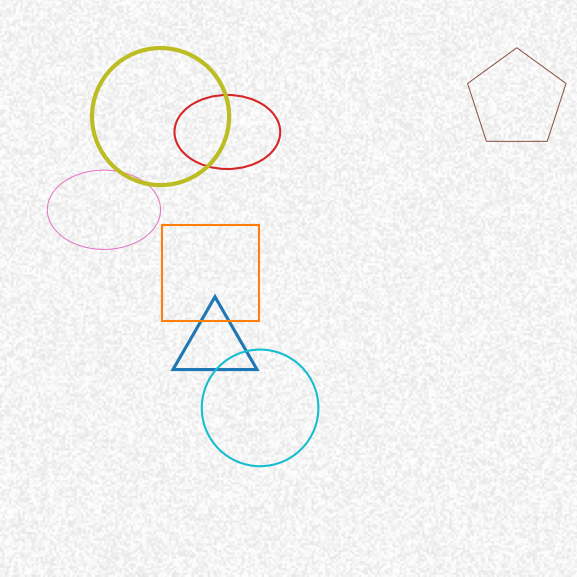[{"shape": "triangle", "thickness": 1.5, "radius": 0.42, "center": [0.372, 0.401]}, {"shape": "square", "thickness": 1, "radius": 0.42, "center": [0.365, 0.527]}, {"shape": "oval", "thickness": 1, "radius": 0.46, "center": [0.394, 0.771]}, {"shape": "pentagon", "thickness": 0.5, "radius": 0.45, "center": [0.895, 0.827]}, {"shape": "oval", "thickness": 0.5, "radius": 0.49, "center": [0.18, 0.636]}, {"shape": "circle", "thickness": 2, "radius": 0.59, "center": [0.278, 0.797]}, {"shape": "circle", "thickness": 1, "radius": 0.5, "center": [0.45, 0.293]}]